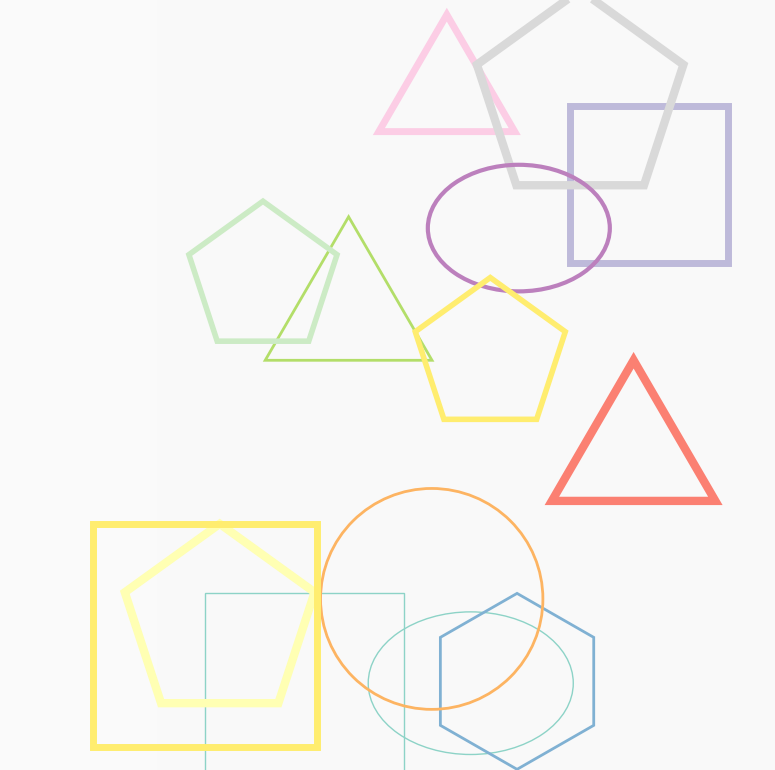[{"shape": "oval", "thickness": 0.5, "radius": 0.66, "center": [0.607, 0.113]}, {"shape": "square", "thickness": 0.5, "radius": 0.64, "center": [0.393, 0.102]}, {"shape": "pentagon", "thickness": 3, "radius": 0.64, "center": [0.284, 0.191]}, {"shape": "square", "thickness": 2.5, "radius": 0.51, "center": [0.837, 0.76]}, {"shape": "triangle", "thickness": 3, "radius": 0.61, "center": [0.818, 0.41]}, {"shape": "hexagon", "thickness": 1, "radius": 0.57, "center": [0.667, 0.115]}, {"shape": "circle", "thickness": 1, "radius": 0.72, "center": [0.557, 0.222]}, {"shape": "triangle", "thickness": 1, "radius": 0.62, "center": [0.45, 0.594]}, {"shape": "triangle", "thickness": 2.5, "radius": 0.51, "center": [0.577, 0.88]}, {"shape": "pentagon", "thickness": 3, "radius": 0.7, "center": [0.749, 0.873]}, {"shape": "oval", "thickness": 1.5, "radius": 0.59, "center": [0.669, 0.704]}, {"shape": "pentagon", "thickness": 2, "radius": 0.5, "center": [0.339, 0.638]}, {"shape": "pentagon", "thickness": 2, "radius": 0.51, "center": [0.633, 0.538]}, {"shape": "square", "thickness": 2.5, "radius": 0.72, "center": [0.264, 0.175]}]